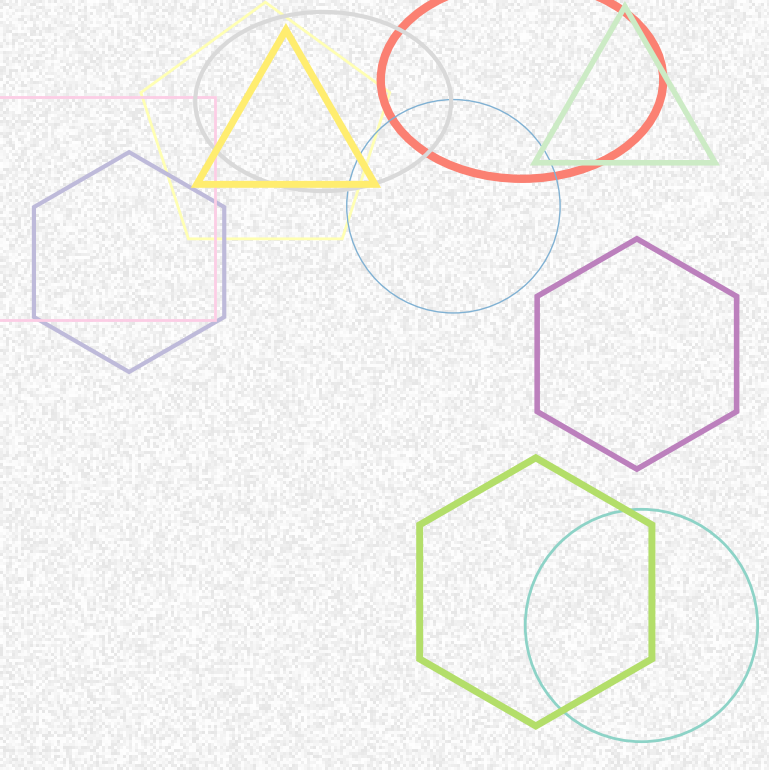[{"shape": "circle", "thickness": 1, "radius": 0.75, "center": [0.833, 0.188]}, {"shape": "pentagon", "thickness": 1, "radius": 0.85, "center": [0.345, 0.827]}, {"shape": "hexagon", "thickness": 1.5, "radius": 0.71, "center": [0.168, 0.66]}, {"shape": "oval", "thickness": 3, "radius": 0.92, "center": [0.678, 0.896]}, {"shape": "circle", "thickness": 0.5, "radius": 0.69, "center": [0.589, 0.732]}, {"shape": "hexagon", "thickness": 2.5, "radius": 0.87, "center": [0.696, 0.231]}, {"shape": "square", "thickness": 1, "radius": 0.72, "center": [0.134, 0.73]}, {"shape": "oval", "thickness": 1.5, "radius": 0.83, "center": [0.42, 0.868]}, {"shape": "hexagon", "thickness": 2, "radius": 0.75, "center": [0.827, 0.54]}, {"shape": "triangle", "thickness": 2, "radius": 0.68, "center": [0.812, 0.856]}, {"shape": "triangle", "thickness": 2.5, "radius": 0.67, "center": [0.371, 0.827]}]